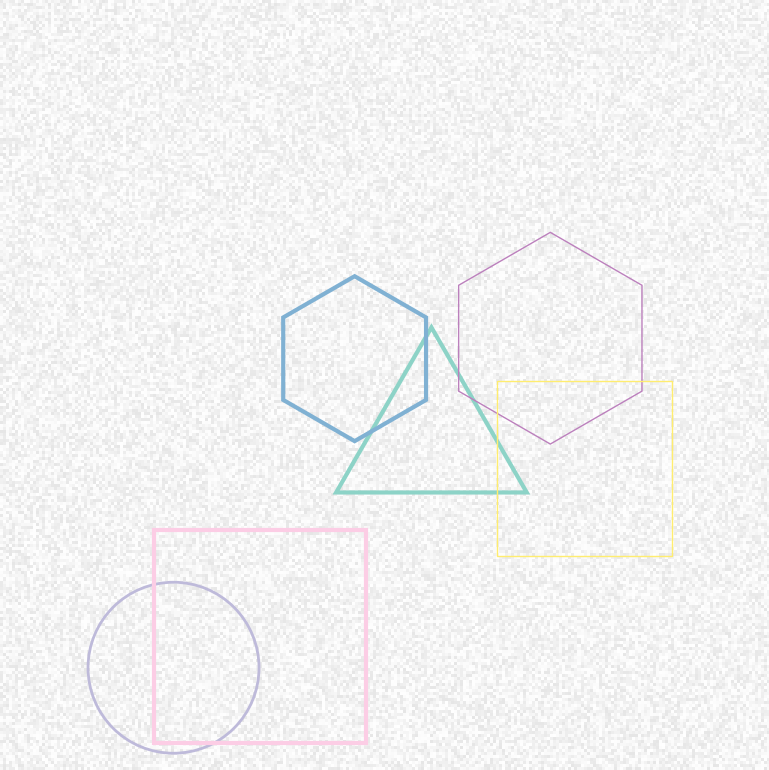[{"shape": "triangle", "thickness": 1.5, "radius": 0.71, "center": [0.56, 0.432]}, {"shape": "circle", "thickness": 1, "radius": 0.56, "center": [0.225, 0.133]}, {"shape": "hexagon", "thickness": 1.5, "radius": 0.54, "center": [0.461, 0.534]}, {"shape": "square", "thickness": 1.5, "radius": 0.69, "center": [0.337, 0.173]}, {"shape": "hexagon", "thickness": 0.5, "radius": 0.69, "center": [0.715, 0.561]}, {"shape": "square", "thickness": 0.5, "radius": 0.57, "center": [0.759, 0.392]}]